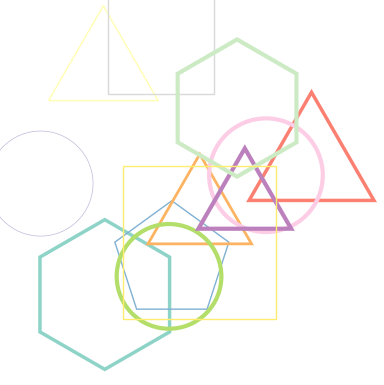[{"shape": "hexagon", "thickness": 2.5, "radius": 0.97, "center": [0.272, 0.235]}, {"shape": "triangle", "thickness": 1, "radius": 0.82, "center": [0.268, 0.821]}, {"shape": "circle", "thickness": 0.5, "radius": 0.68, "center": [0.105, 0.523]}, {"shape": "triangle", "thickness": 2.5, "radius": 0.94, "center": [0.809, 0.573]}, {"shape": "pentagon", "thickness": 1, "radius": 0.78, "center": [0.446, 0.323]}, {"shape": "triangle", "thickness": 2, "radius": 0.78, "center": [0.519, 0.444]}, {"shape": "circle", "thickness": 3, "radius": 0.68, "center": [0.439, 0.282]}, {"shape": "circle", "thickness": 3, "radius": 0.74, "center": [0.691, 0.545]}, {"shape": "square", "thickness": 1, "radius": 0.69, "center": [0.418, 0.894]}, {"shape": "triangle", "thickness": 3, "radius": 0.7, "center": [0.636, 0.475]}, {"shape": "hexagon", "thickness": 3, "radius": 0.89, "center": [0.616, 0.719]}, {"shape": "square", "thickness": 1, "radius": 0.99, "center": [0.518, 0.371]}]